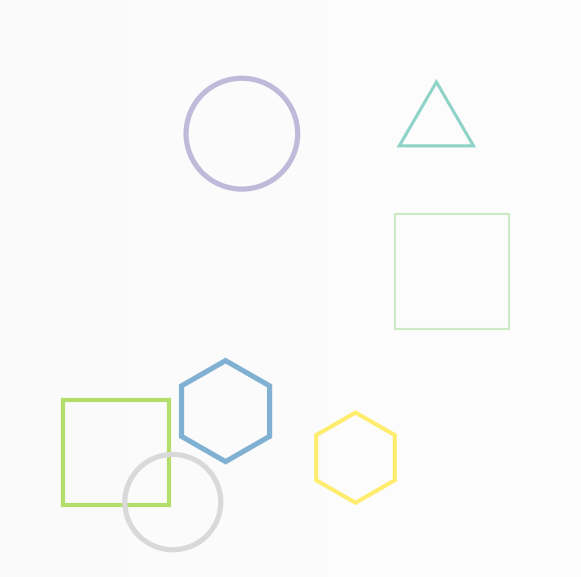[{"shape": "triangle", "thickness": 1.5, "radius": 0.37, "center": [0.751, 0.783]}, {"shape": "circle", "thickness": 2.5, "radius": 0.48, "center": [0.416, 0.768]}, {"shape": "hexagon", "thickness": 2.5, "radius": 0.44, "center": [0.388, 0.287]}, {"shape": "square", "thickness": 2, "radius": 0.46, "center": [0.2, 0.216]}, {"shape": "circle", "thickness": 2.5, "radius": 0.41, "center": [0.297, 0.13]}, {"shape": "square", "thickness": 1, "radius": 0.49, "center": [0.778, 0.529]}, {"shape": "hexagon", "thickness": 2, "radius": 0.39, "center": [0.612, 0.207]}]